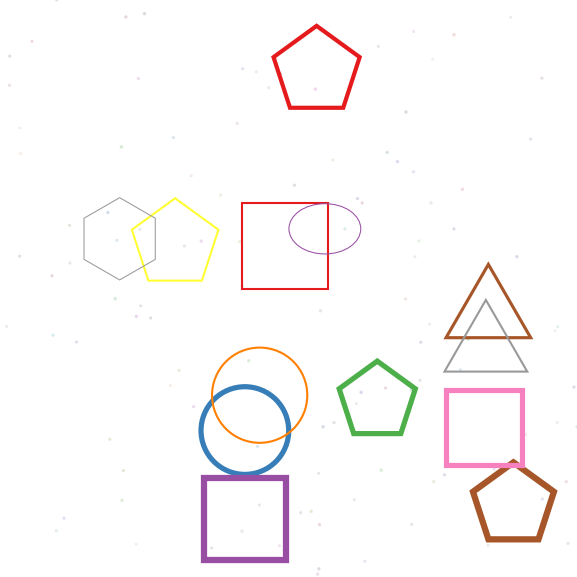[{"shape": "pentagon", "thickness": 2, "radius": 0.39, "center": [0.548, 0.876]}, {"shape": "square", "thickness": 1, "radius": 0.37, "center": [0.493, 0.573]}, {"shape": "circle", "thickness": 2.5, "radius": 0.38, "center": [0.424, 0.254]}, {"shape": "pentagon", "thickness": 2.5, "radius": 0.35, "center": [0.653, 0.304]}, {"shape": "square", "thickness": 3, "radius": 0.36, "center": [0.425, 0.101]}, {"shape": "oval", "thickness": 0.5, "radius": 0.31, "center": [0.563, 0.603]}, {"shape": "circle", "thickness": 1, "radius": 0.41, "center": [0.45, 0.315]}, {"shape": "pentagon", "thickness": 1, "radius": 0.39, "center": [0.303, 0.577]}, {"shape": "pentagon", "thickness": 3, "radius": 0.37, "center": [0.889, 0.125]}, {"shape": "triangle", "thickness": 1.5, "radius": 0.42, "center": [0.846, 0.457]}, {"shape": "square", "thickness": 2.5, "radius": 0.33, "center": [0.838, 0.259]}, {"shape": "hexagon", "thickness": 0.5, "radius": 0.36, "center": [0.207, 0.586]}, {"shape": "triangle", "thickness": 1, "radius": 0.41, "center": [0.841, 0.397]}]